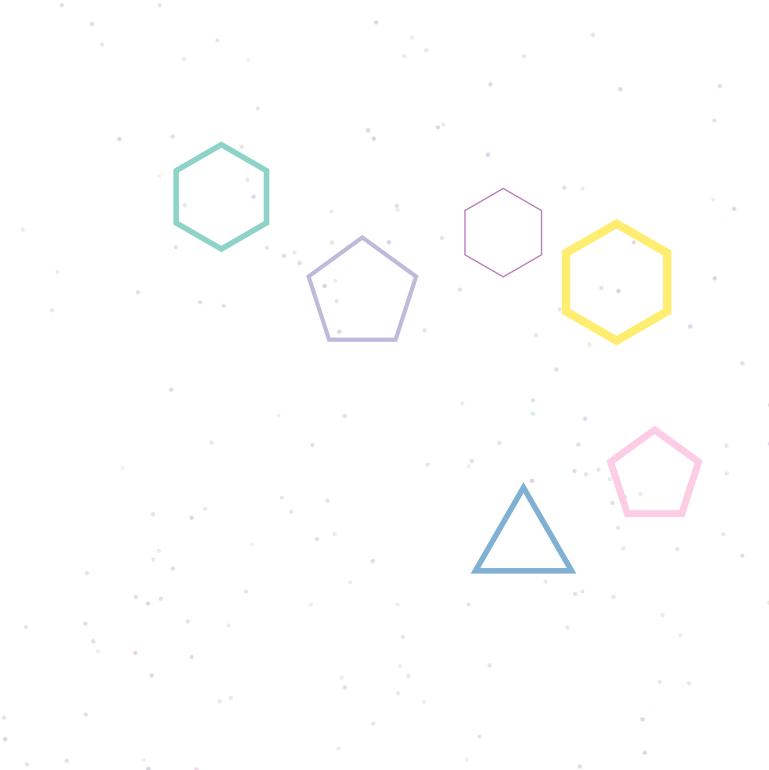[{"shape": "hexagon", "thickness": 2, "radius": 0.34, "center": [0.287, 0.744]}, {"shape": "pentagon", "thickness": 1.5, "radius": 0.37, "center": [0.471, 0.618]}, {"shape": "triangle", "thickness": 2, "radius": 0.36, "center": [0.68, 0.295]}, {"shape": "pentagon", "thickness": 2.5, "radius": 0.3, "center": [0.85, 0.382]}, {"shape": "hexagon", "thickness": 0.5, "radius": 0.29, "center": [0.654, 0.698]}, {"shape": "hexagon", "thickness": 3, "radius": 0.38, "center": [0.801, 0.634]}]